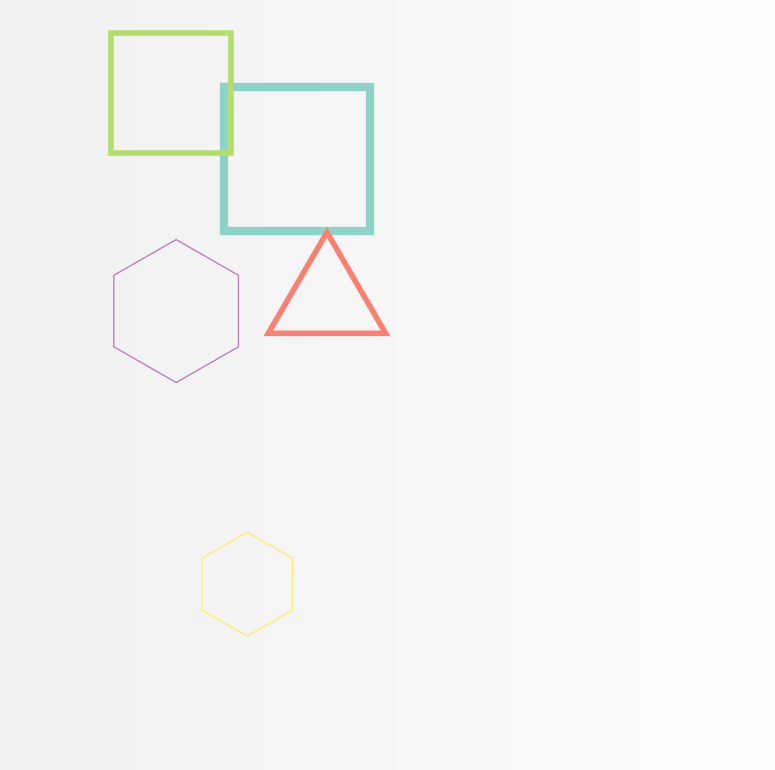[{"shape": "square", "thickness": 3, "radius": 0.47, "center": [0.383, 0.793]}, {"shape": "triangle", "thickness": 2, "radius": 0.44, "center": [0.422, 0.611]}, {"shape": "square", "thickness": 2, "radius": 0.39, "center": [0.22, 0.879]}, {"shape": "hexagon", "thickness": 0.5, "radius": 0.46, "center": [0.227, 0.596]}, {"shape": "hexagon", "thickness": 0.5, "radius": 0.34, "center": [0.319, 0.241]}]